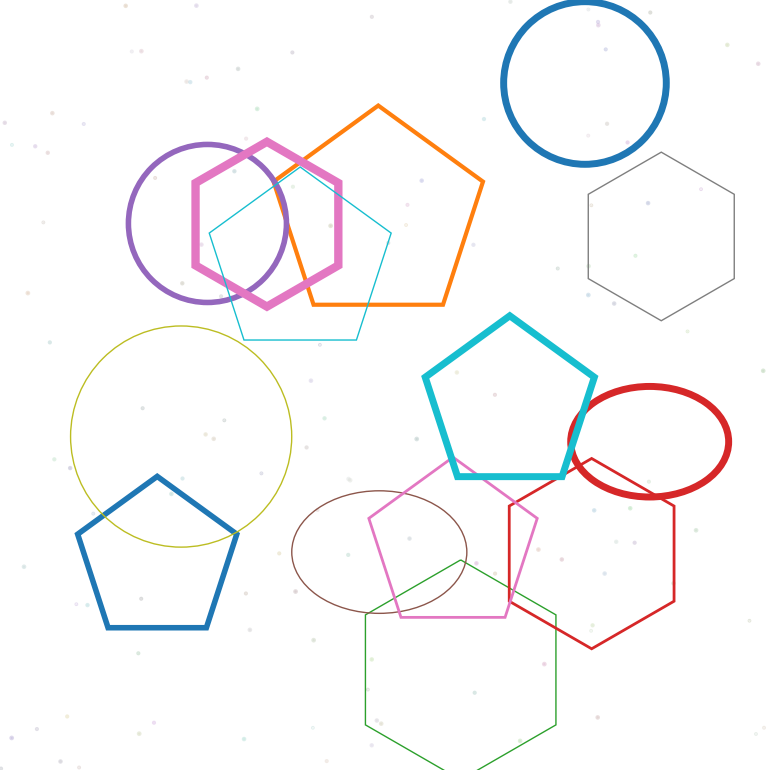[{"shape": "pentagon", "thickness": 2, "radius": 0.54, "center": [0.204, 0.273]}, {"shape": "circle", "thickness": 2.5, "radius": 0.53, "center": [0.76, 0.892]}, {"shape": "pentagon", "thickness": 1.5, "radius": 0.71, "center": [0.491, 0.72]}, {"shape": "hexagon", "thickness": 0.5, "radius": 0.71, "center": [0.598, 0.13]}, {"shape": "hexagon", "thickness": 1, "radius": 0.62, "center": [0.768, 0.281]}, {"shape": "oval", "thickness": 2.5, "radius": 0.51, "center": [0.844, 0.426]}, {"shape": "circle", "thickness": 2, "radius": 0.51, "center": [0.269, 0.71]}, {"shape": "oval", "thickness": 0.5, "radius": 0.57, "center": [0.493, 0.283]}, {"shape": "pentagon", "thickness": 1, "radius": 0.57, "center": [0.588, 0.291]}, {"shape": "hexagon", "thickness": 3, "radius": 0.54, "center": [0.347, 0.709]}, {"shape": "hexagon", "thickness": 0.5, "radius": 0.55, "center": [0.859, 0.693]}, {"shape": "circle", "thickness": 0.5, "radius": 0.72, "center": [0.235, 0.433]}, {"shape": "pentagon", "thickness": 0.5, "radius": 0.62, "center": [0.39, 0.659]}, {"shape": "pentagon", "thickness": 2.5, "radius": 0.58, "center": [0.662, 0.474]}]